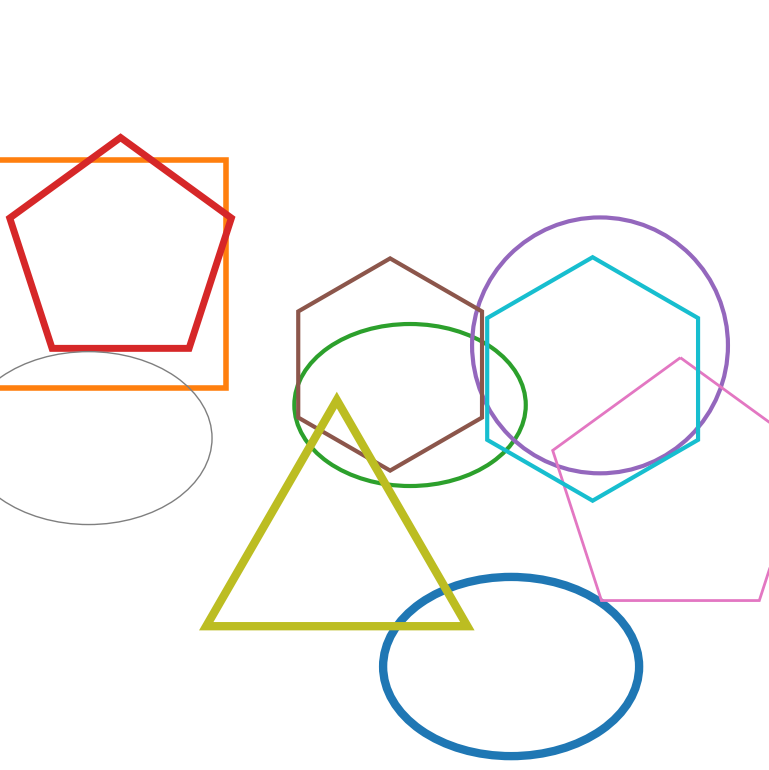[{"shape": "oval", "thickness": 3, "radius": 0.83, "center": [0.664, 0.134]}, {"shape": "square", "thickness": 2, "radius": 0.74, "center": [0.145, 0.644]}, {"shape": "oval", "thickness": 1.5, "radius": 0.75, "center": [0.533, 0.474]}, {"shape": "pentagon", "thickness": 2.5, "radius": 0.76, "center": [0.157, 0.67]}, {"shape": "circle", "thickness": 1.5, "radius": 0.83, "center": [0.779, 0.551]}, {"shape": "hexagon", "thickness": 1.5, "radius": 0.69, "center": [0.507, 0.527]}, {"shape": "pentagon", "thickness": 1, "radius": 0.87, "center": [0.884, 0.361]}, {"shape": "oval", "thickness": 0.5, "radius": 0.8, "center": [0.115, 0.431]}, {"shape": "triangle", "thickness": 3, "radius": 0.98, "center": [0.437, 0.285]}, {"shape": "hexagon", "thickness": 1.5, "radius": 0.79, "center": [0.77, 0.508]}]